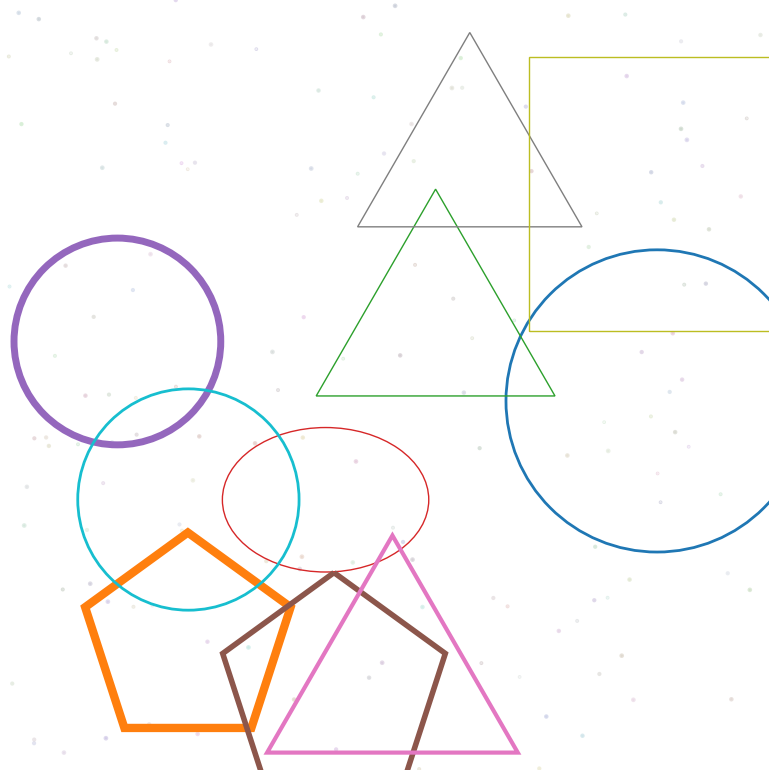[{"shape": "circle", "thickness": 1, "radius": 0.98, "center": [0.853, 0.479]}, {"shape": "pentagon", "thickness": 3, "radius": 0.7, "center": [0.244, 0.168]}, {"shape": "triangle", "thickness": 0.5, "radius": 0.9, "center": [0.566, 0.575]}, {"shape": "oval", "thickness": 0.5, "radius": 0.67, "center": [0.423, 0.351]}, {"shape": "circle", "thickness": 2.5, "radius": 0.67, "center": [0.152, 0.557]}, {"shape": "pentagon", "thickness": 2, "radius": 0.76, "center": [0.434, 0.104]}, {"shape": "triangle", "thickness": 1.5, "radius": 0.94, "center": [0.51, 0.117]}, {"shape": "triangle", "thickness": 0.5, "radius": 0.84, "center": [0.61, 0.79]}, {"shape": "square", "thickness": 0.5, "radius": 0.89, "center": [0.865, 0.748]}, {"shape": "circle", "thickness": 1, "radius": 0.72, "center": [0.245, 0.351]}]